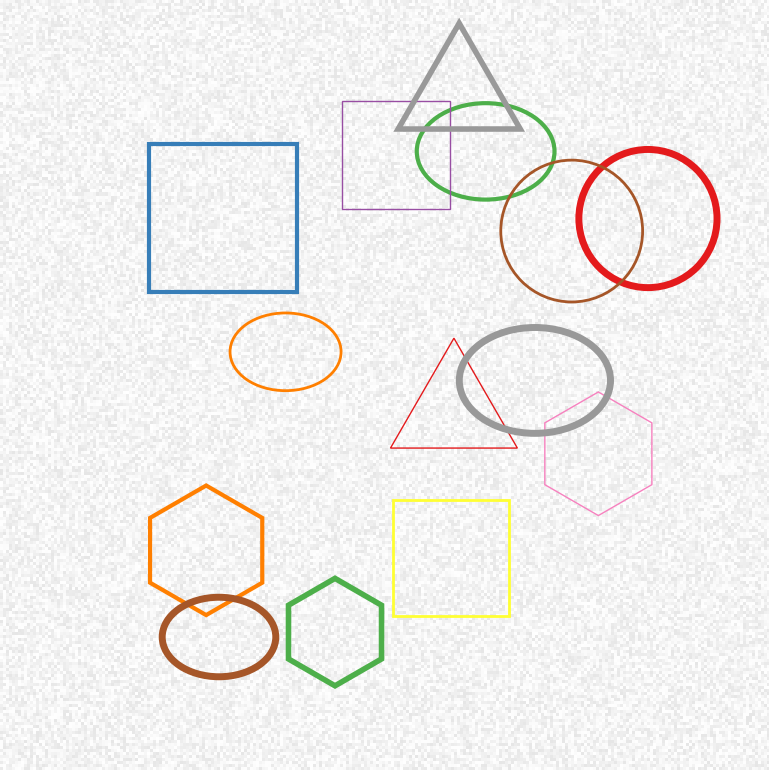[{"shape": "triangle", "thickness": 0.5, "radius": 0.48, "center": [0.59, 0.466]}, {"shape": "circle", "thickness": 2.5, "radius": 0.45, "center": [0.841, 0.716]}, {"shape": "square", "thickness": 1.5, "radius": 0.48, "center": [0.289, 0.717]}, {"shape": "hexagon", "thickness": 2, "radius": 0.35, "center": [0.435, 0.179]}, {"shape": "oval", "thickness": 1.5, "radius": 0.45, "center": [0.631, 0.803]}, {"shape": "square", "thickness": 0.5, "radius": 0.35, "center": [0.514, 0.799]}, {"shape": "oval", "thickness": 1, "radius": 0.36, "center": [0.371, 0.543]}, {"shape": "hexagon", "thickness": 1.5, "radius": 0.42, "center": [0.268, 0.285]}, {"shape": "square", "thickness": 1, "radius": 0.38, "center": [0.586, 0.276]}, {"shape": "oval", "thickness": 2.5, "radius": 0.37, "center": [0.284, 0.173]}, {"shape": "circle", "thickness": 1, "radius": 0.46, "center": [0.742, 0.7]}, {"shape": "hexagon", "thickness": 0.5, "radius": 0.4, "center": [0.777, 0.411]}, {"shape": "triangle", "thickness": 2, "radius": 0.46, "center": [0.596, 0.878]}, {"shape": "oval", "thickness": 2.5, "radius": 0.49, "center": [0.695, 0.506]}]